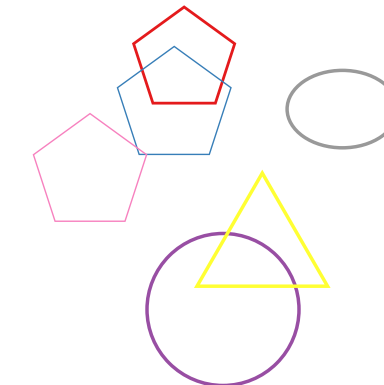[{"shape": "pentagon", "thickness": 2, "radius": 0.69, "center": [0.478, 0.844]}, {"shape": "pentagon", "thickness": 1, "radius": 0.77, "center": [0.453, 0.724]}, {"shape": "circle", "thickness": 2.5, "radius": 0.99, "center": [0.579, 0.196]}, {"shape": "triangle", "thickness": 2.5, "radius": 0.98, "center": [0.681, 0.355]}, {"shape": "pentagon", "thickness": 1, "radius": 0.77, "center": [0.234, 0.55]}, {"shape": "oval", "thickness": 2.5, "radius": 0.72, "center": [0.889, 0.717]}]